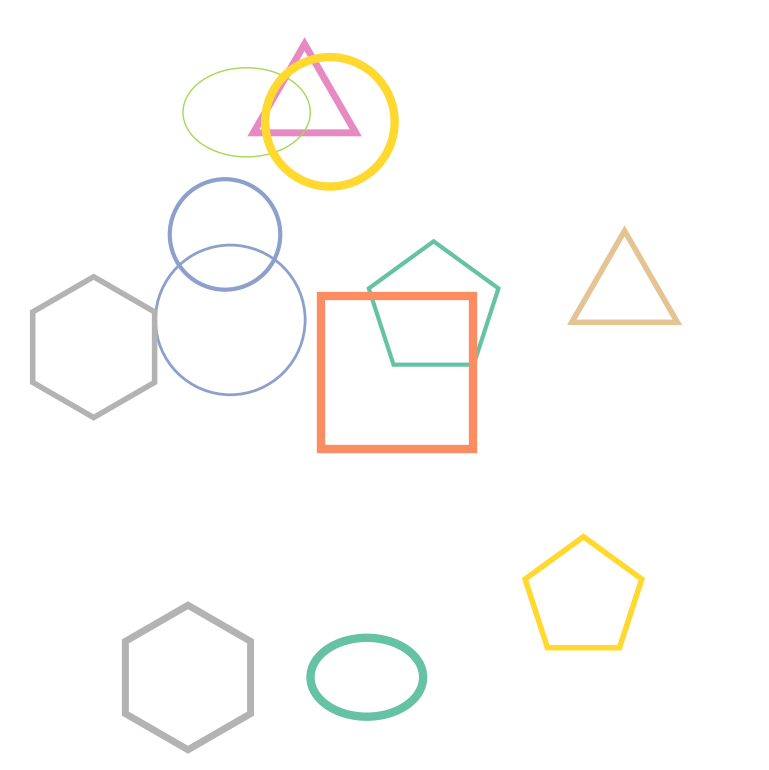[{"shape": "pentagon", "thickness": 1.5, "radius": 0.44, "center": [0.563, 0.598]}, {"shape": "oval", "thickness": 3, "radius": 0.37, "center": [0.476, 0.12]}, {"shape": "square", "thickness": 3, "radius": 0.5, "center": [0.515, 0.516]}, {"shape": "circle", "thickness": 1, "radius": 0.49, "center": [0.299, 0.585]}, {"shape": "circle", "thickness": 1.5, "radius": 0.36, "center": [0.292, 0.696]}, {"shape": "triangle", "thickness": 2.5, "radius": 0.38, "center": [0.396, 0.866]}, {"shape": "oval", "thickness": 0.5, "radius": 0.41, "center": [0.32, 0.854]}, {"shape": "circle", "thickness": 3, "radius": 0.42, "center": [0.428, 0.842]}, {"shape": "pentagon", "thickness": 2, "radius": 0.4, "center": [0.758, 0.223]}, {"shape": "triangle", "thickness": 2, "radius": 0.4, "center": [0.811, 0.621]}, {"shape": "hexagon", "thickness": 2, "radius": 0.46, "center": [0.122, 0.549]}, {"shape": "hexagon", "thickness": 2.5, "radius": 0.47, "center": [0.244, 0.12]}]